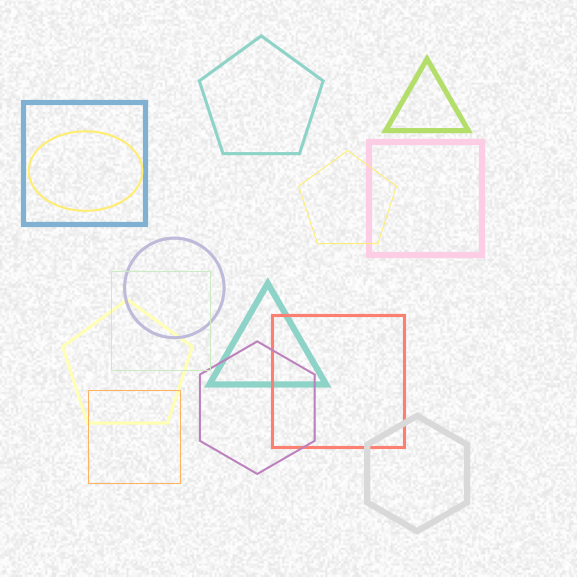[{"shape": "pentagon", "thickness": 1.5, "radius": 0.56, "center": [0.452, 0.824]}, {"shape": "triangle", "thickness": 3, "radius": 0.58, "center": [0.464, 0.392]}, {"shape": "pentagon", "thickness": 1.5, "radius": 0.59, "center": [0.221, 0.362]}, {"shape": "circle", "thickness": 1.5, "radius": 0.43, "center": [0.302, 0.501]}, {"shape": "square", "thickness": 1.5, "radius": 0.57, "center": [0.585, 0.34]}, {"shape": "square", "thickness": 2.5, "radius": 0.53, "center": [0.145, 0.717]}, {"shape": "square", "thickness": 0.5, "radius": 0.4, "center": [0.232, 0.243]}, {"shape": "triangle", "thickness": 2.5, "radius": 0.41, "center": [0.739, 0.814]}, {"shape": "square", "thickness": 3, "radius": 0.49, "center": [0.737, 0.656]}, {"shape": "hexagon", "thickness": 3, "radius": 0.5, "center": [0.722, 0.179]}, {"shape": "hexagon", "thickness": 1, "radius": 0.57, "center": [0.446, 0.293]}, {"shape": "square", "thickness": 0.5, "radius": 0.43, "center": [0.278, 0.444]}, {"shape": "oval", "thickness": 1, "radius": 0.49, "center": [0.148, 0.703]}, {"shape": "pentagon", "thickness": 0.5, "radius": 0.45, "center": [0.602, 0.649]}]